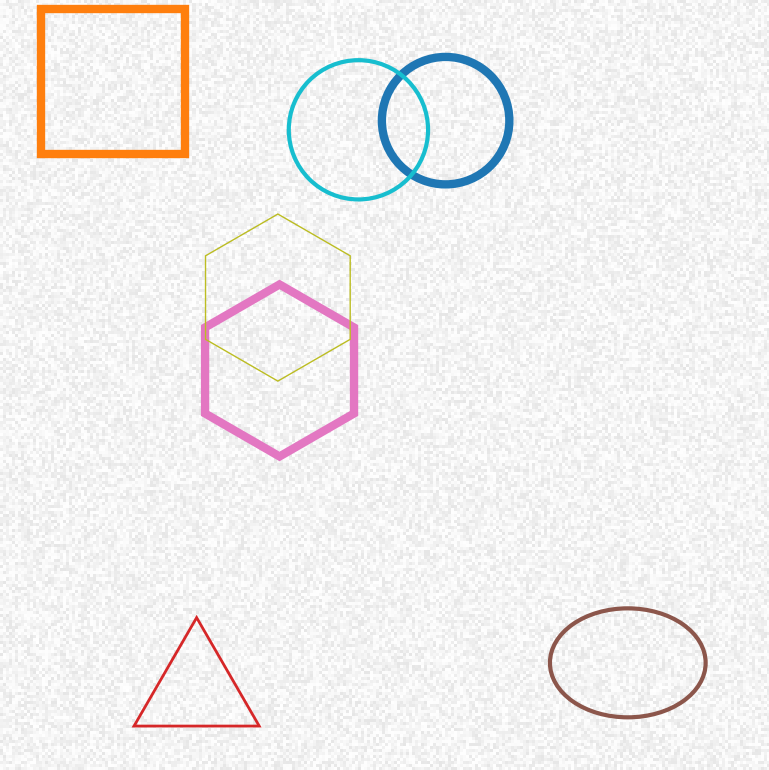[{"shape": "circle", "thickness": 3, "radius": 0.41, "center": [0.579, 0.843]}, {"shape": "square", "thickness": 3, "radius": 0.47, "center": [0.147, 0.894]}, {"shape": "triangle", "thickness": 1, "radius": 0.47, "center": [0.255, 0.104]}, {"shape": "oval", "thickness": 1.5, "radius": 0.51, "center": [0.815, 0.139]}, {"shape": "hexagon", "thickness": 3, "radius": 0.56, "center": [0.363, 0.519]}, {"shape": "hexagon", "thickness": 0.5, "radius": 0.54, "center": [0.361, 0.614]}, {"shape": "circle", "thickness": 1.5, "radius": 0.45, "center": [0.465, 0.831]}]